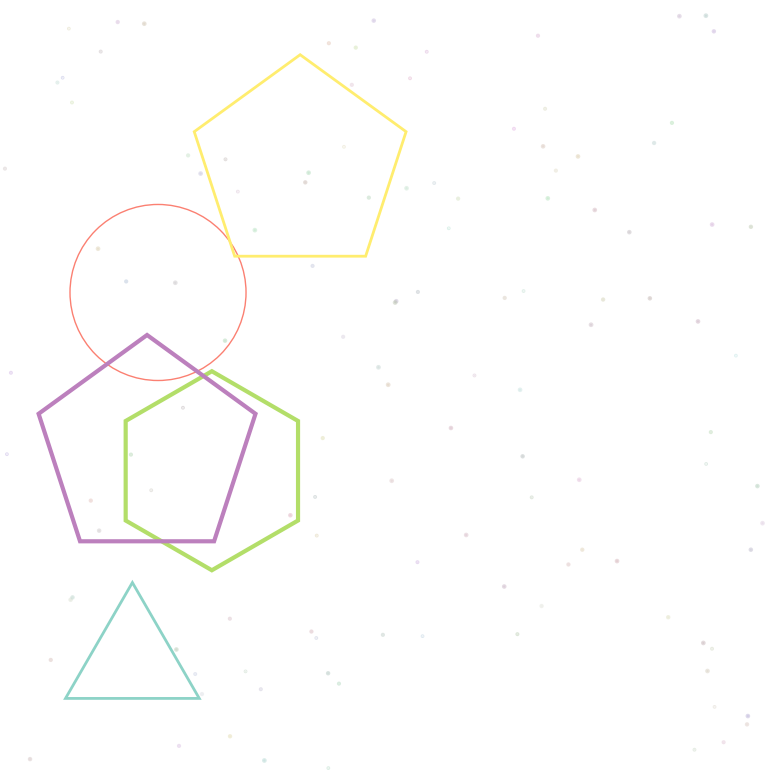[{"shape": "triangle", "thickness": 1, "radius": 0.5, "center": [0.172, 0.143]}, {"shape": "circle", "thickness": 0.5, "radius": 0.57, "center": [0.205, 0.62]}, {"shape": "hexagon", "thickness": 1.5, "radius": 0.65, "center": [0.275, 0.389]}, {"shape": "pentagon", "thickness": 1.5, "radius": 0.74, "center": [0.191, 0.417]}, {"shape": "pentagon", "thickness": 1, "radius": 0.72, "center": [0.39, 0.784]}]